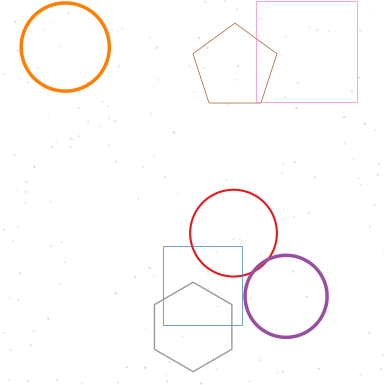[{"shape": "circle", "thickness": 1.5, "radius": 0.56, "center": [0.607, 0.394]}, {"shape": "square", "thickness": 0.5, "radius": 0.51, "center": [0.525, 0.259]}, {"shape": "circle", "thickness": 2.5, "radius": 0.53, "center": [0.743, 0.23]}, {"shape": "circle", "thickness": 2.5, "radius": 0.57, "center": [0.169, 0.878]}, {"shape": "pentagon", "thickness": 0.5, "radius": 0.57, "center": [0.61, 0.825]}, {"shape": "square", "thickness": 0.5, "radius": 0.65, "center": [0.795, 0.866]}, {"shape": "hexagon", "thickness": 1, "radius": 0.58, "center": [0.502, 0.151]}]